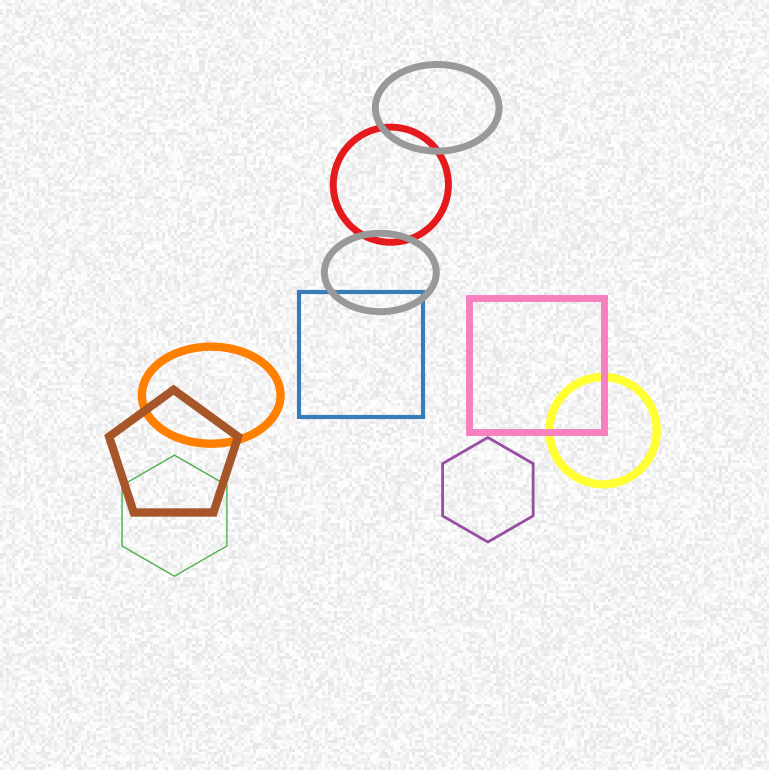[{"shape": "circle", "thickness": 2.5, "radius": 0.37, "center": [0.508, 0.76]}, {"shape": "square", "thickness": 1.5, "radius": 0.4, "center": [0.469, 0.539]}, {"shape": "hexagon", "thickness": 0.5, "radius": 0.39, "center": [0.227, 0.33]}, {"shape": "hexagon", "thickness": 1, "radius": 0.34, "center": [0.634, 0.364]}, {"shape": "oval", "thickness": 3, "radius": 0.45, "center": [0.274, 0.487]}, {"shape": "circle", "thickness": 3, "radius": 0.35, "center": [0.783, 0.441]}, {"shape": "pentagon", "thickness": 3, "radius": 0.44, "center": [0.225, 0.406]}, {"shape": "square", "thickness": 2.5, "radius": 0.44, "center": [0.697, 0.526]}, {"shape": "oval", "thickness": 2.5, "radius": 0.36, "center": [0.494, 0.646]}, {"shape": "oval", "thickness": 2.5, "radius": 0.4, "center": [0.568, 0.86]}]